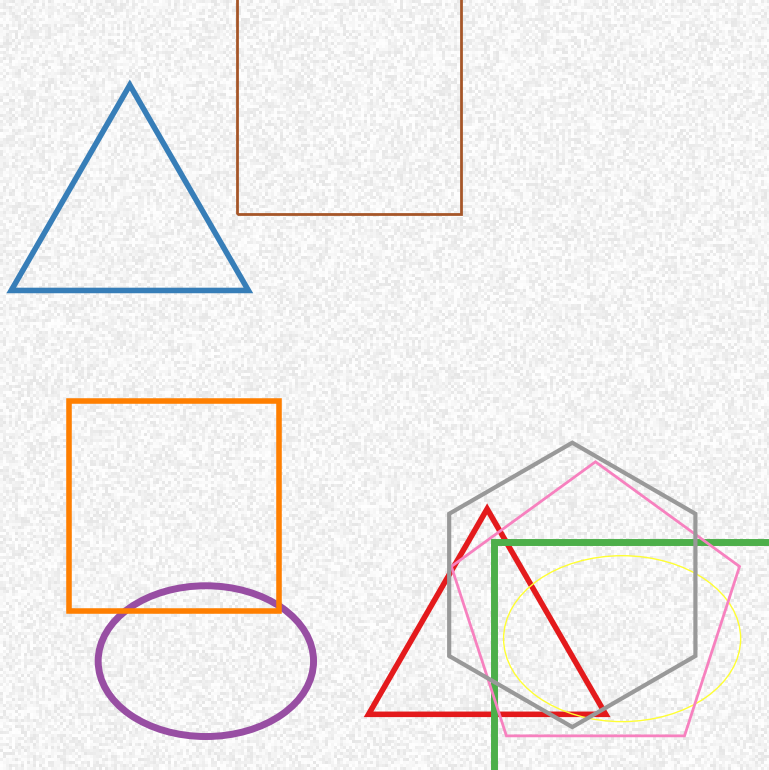[{"shape": "triangle", "thickness": 2, "radius": 0.89, "center": [0.633, 0.161]}, {"shape": "triangle", "thickness": 2, "radius": 0.89, "center": [0.169, 0.712]}, {"shape": "square", "thickness": 2.5, "radius": 0.96, "center": [0.835, 0.103]}, {"shape": "oval", "thickness": 2.5, "radius": 0.7, "center": [0.267, 0.141]}, {"shape": "square", "thickness": 2, "radius": 0.68, "center": [0.226, 0.343]}, {"shape": "oval", "thickness": 0.5, "radius": 0.77, "center": [0.808, 0.171]}, {"shape": "square", "thickness": 1, "radius": 0.73, "center": [0.453, 0.867]}, {"shape": "pentagon", "thickness": 1, "radius": 0.98, "center": [0.773, 0.204]}, {"shape": "hexagon", "thickness": 1.5, "radius": 0.92, "center": [0.743, 0.24]}]